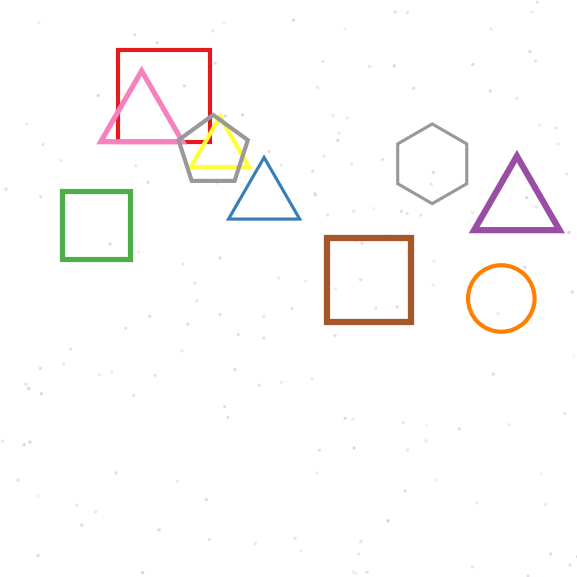[{"shape": "square", "thickness": 2, "radius": 0.4, "center": [0.284, 0.833]}, {"shape": "triangle", "thickness": 1.5, "radius": 0.36, "center": [0.457, 0.655]}, {"shape": "square", "thickness": 2.5, "radius": 0.29, "center": [0.166, 0.61]}, {"shape": "triangle", "thickness": 3, "radius": 0.43, "center": [0.895, 0.643]}, {"shape": "circle", "thickness": 2, "radius": 0.29, "center": [0.868, 0.482]}, {"shape": "triangle", "thickness": 2, "radius": 0.29, "center": [0.381, 0.739]}, {"shape": "square", "thickness": 3, "radius": 0.36, "center": [0.639, 0.514]}, {"shape": "triangle", "thickness": 2.5, "radius": 0.41, "center": [0.245, 0.795]}, {"shape": "hexagon", "thickness": 1.5, "radius": 0.35, "center": [0.748, 0.715]}, {"shape": "pentagon", "thickness": 2, "radius": 0.32, "center": [0.369, 0.737]}]